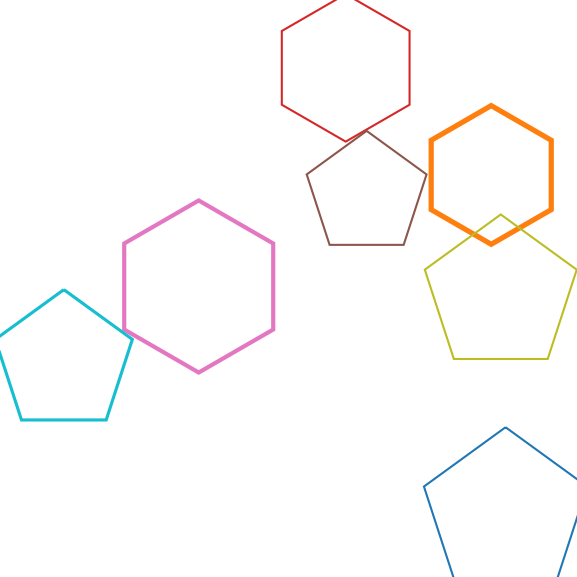[{"shape": "pentagon", "thickness": 1, "radius": 0.74, "center": [0.875, 0.111]}, {"shape": "hexagon", "thickness": 2.5, "radius": 0.6, "center": [0.851, 0.696]}, {"shape": "hexagon", "thickness": 1, "radius": 0.64, "center": [0.599, 0.882]}, {"shape": "pentagon", "thickness": 1, "radius": 0.55, "center": [0.635, 0.663]}, {"shape": "hexagon", "thickness": 2, "radius": 0.74, "center": [0.344, 0.503]}, {"shape": "pentagon", "thickness": 1, "radius": 0.69, "center": [0.867, 0.489]}, {"shape": "pentagon", "thickness": 1.5, "radius": 0.62, "center": [0.111, 0.373]}]